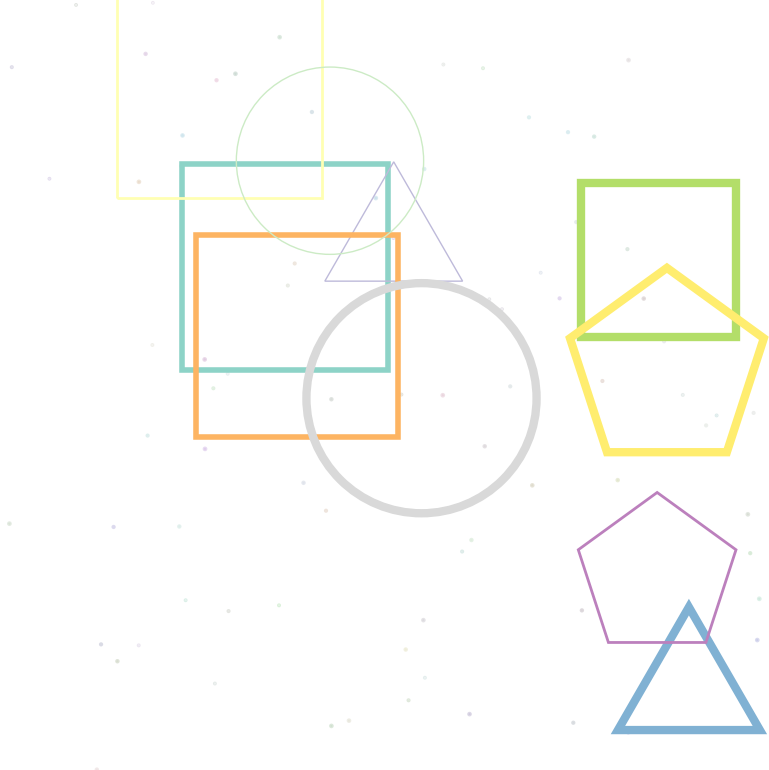[{"shape": "square", "thickness": 2, "radius": 0.67, "center": [0.37, 0.653]}, {"shape": "square", "thickness": 1, "radius": 0.67, "center": [0.286, 0.876]}, {"shape": "triangle", "thickness": 0.5, "radius": 0.52, "center": [0.511, 0.687]}, {"shape": "triangle", "thickness": 3, "radius": 0.53, "center": [0.895, 0.105]}, {"shape": "square", "thickness": 2, "radius": 0.66, "center": [0.386, 0.564]}, {"shape": "square", "thickness": 3, "radius": 0.5, "center": [0.855, 0.663]}, {"shape": "circle", "thickness": 3, "radius": 0.75, "center": [0.547, 0.483]}, {"shape": "pentagon", "thickness": 1, "radius": 0.54, "center": [0.853, 0.253]}, {"shape": "circle", "thickness": 0.5, "radius": 0.61, "center": [0.429, 0.791]}, {"shape": "pentagon", "thickness": 3, "radius": 0.66, "center": [0.866, 0.52]}]